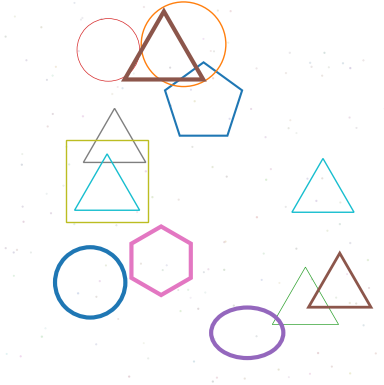[{"shape": "circle", "thickness": 3, "radius": 0.46, "center": [0.234, 0.267]}, {"shape": "pentagon", "thickness": 1.5, "radius": 0.53, "center": [0.529, 0.733]}, {"shape": "circle", "thickness": 1, "radius": 0.55, "center": [0.477, 0.885]}, {"shape": "triangle", "thickness": 0.5, "radius": 0.5, "center": [0.793, 0.207]}, {"shape": "circle", "thickness": 0.5, "radius": 0.41, "center": [0.281, 0.87]}, {"shape": "oval", "thickness": 3, "radius": 0.47, "center": [0.642, 0.136]}, {"shape": "triangle", "thickness": 2, "radius": 0.47, "center": [0.882, 0.249]}, {"shape": "triangle", "thickness": 3, "radius": 0.59, "center": [0.426, 0.853]}, {"shape": "hexagon", "thickness": 3, "radius": 0.45, "center": [0.418, 0.323]}, {"shape": "triangle", "thickness": 1, "radius": 0.47, "center": [0.298, 0.625]}, {"shape": "square", "thickness": 1, "radius": 0.53, "center": [0.278, 0.529]}, {"shape": "triangle", "thickness": 1, "radius": 0.49, "center": [0.278, 0.503]}, {"shape": "triangle", "thickness": 1, "radius": 0.47, "center": [0.839, 0.495]}]